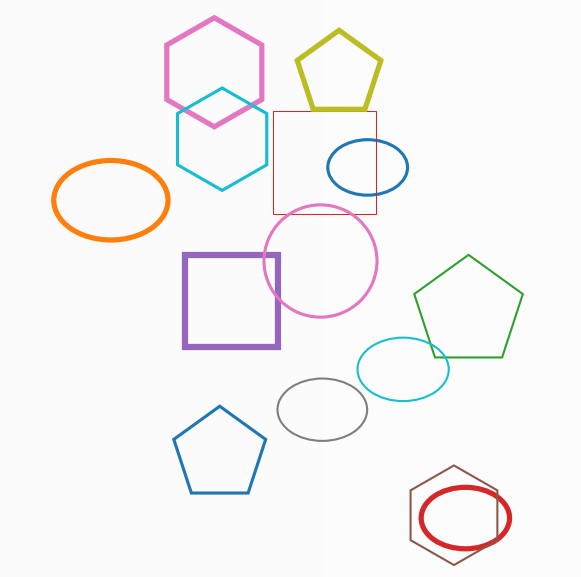[{"shape": "oval", "thickness": 1.5, "radius": 0.34, "center": [0.633, 0.709]}, {"shape": "pentagon", "thickness": 1.5, "radius": 0.42, "center": [0.378, 0.213]}, {"shape": "oval", "thickness": 2.5, "radius": 0.49, "center": [0.191, 0.652]}, {"shape": "pentagon", "thickness": 1, "radius": 0.49, "center": [0.806, 0.46]}, {"shape": "oval", "thickness": 2.5, "radius": 0.38, "center": [0.801, 0.102]}, {"shape": "square", "thickness": 0.5, "radius": 0.45, "center": [0.559, 0.717]}, {"shape": "square", "thickness": 3, "radius": 0.4, "center": [0.398, 0.478]}, {"shape": "hexagon", "thickness": 1, "radius": 0.43, "center": [0.781, 0.107]}, {"shape": "hexagon", "thickness": 2.5, "radius": 0.47, "center": [0.369, 0.874]}, {"shape": "circle", "thickness": 1.5, "radius": 0.49, "center": [0.551, 0.547]}, {"shape": "oval", "thickness": 1, "radius": 0.39, "center": [0.555, 0.29]}, {"shape": "pentagon", "thickness": 2.5, "radius": 0.38, "center": [0.583, 0.871]}, {"shape": "oval", "thickness": 1, "radius": 0.39, "center": [0.694, 0.36]}, {"shape": "hexagon", "thickness": 1.5, "radius": 0.44, "center": [0.382, 0.758]}]